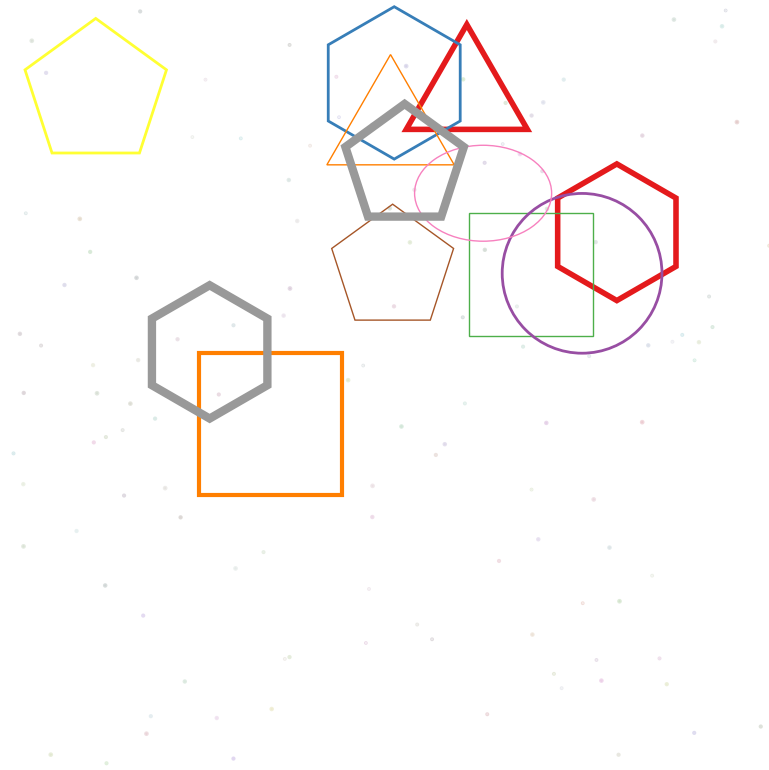[{"shape": "triangle", "thickness": 2, "radius": 0.45, "center": [0.606, 0.877]}, {"shape": "hexagon", "thickness": 2, "radius": 0.44, "center": [0.801, 0.698]}, {"shape": "hexagon", "thickness": 1, "radius": 0.49, "center": [0.512, 0.892]}, {"shape": "square", "thickness": 0.5, "radius": 0.4, "center": [0.69, 0.644]}, {"shape": "circle", "thickness": 1, "radius": 0.52, "center": [0.756, 0.645]}, {"shape": "triangle", "thickness": 0.5, "radius": 0.48, "center": [0.507, 0.834]}, {"shape": "square", "thickness": 1.5, "radius": 0.46, "center": [0.351, 0.45]}, {"shape": "pentagon", "thickness": 1, "radius": 0.48, "center": [0.124, 0.879]}, {"shape": "pentagon", "thickness": 0.5, "radius": 0.42, "center": [0.51, 0.652]}, {"shape": "oval", "thickness": 0.5, "radius": 0.44, "center": [0.627, 0.749]}, {"shape": "pentagon", "thickness": 3, "radius": 0.4, "center": [0.525, 0.784]}, {"shape": "hexagon", "thickness": 3, "radius": 0.43, "center": [0.272, 0.543]}]